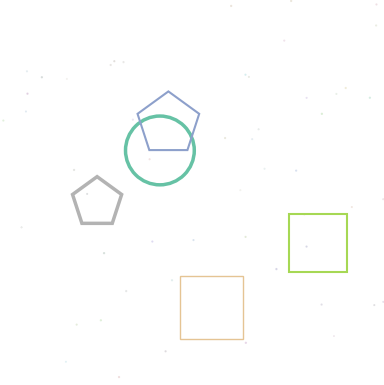[{"shape": "circle", "thickness": 2.5, "radius": 0.45, "center": [0.415, 0.609]}, {"shape": "pentagon", "thickness": 1.5, "radius": 0.42, "center": [0.437, 0.678]}, {"shape": "square", "thickness": 1.5, "radius": 0.38, "center": [0.827, 0.368]}, {"shape": "square", "thickness": 1, "radius": 0.41, "center": [0.55, 0.202]}, {"shape": "pentagon", "thickness": 2.5, "radius": 0.34, "center": [0.252, 0.474]}]